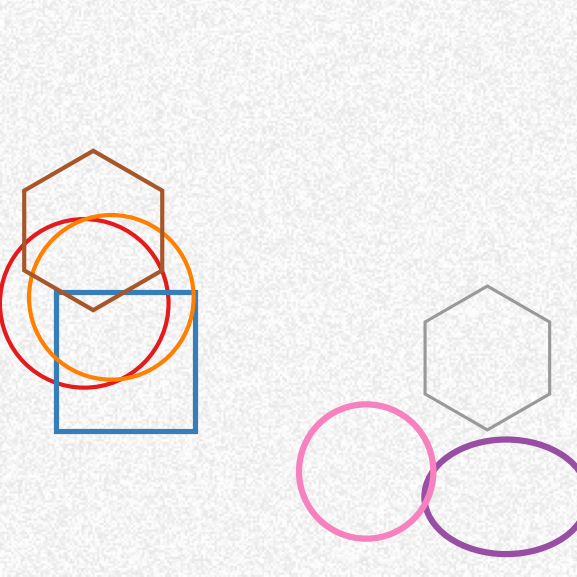[{"shape": "circle", "thickness": 2, "radius": 0.73, "center": [0.146, 0.474]}, {"shape": "square", "thickness": 2.5, "radius": 0.6, "center": [0.217, 0.373]}, {"shape": "oval", "thickness": 3, "radius": 0.71, "center": [0.877, 0.139]}, {"shape": "circle", "thickness": 2, "radius": 0.71, "center": [0.193, 0.484]}, {"shape": "hexagon", "thickness": 2, "radius": 0.69, "center": [0.161, 0.6]}, {"shape": "circle", "thickness": 3, "radius": 0.58, "center": [0.634, 0.183]}, {"shape": "hexagon", "thickness": 1.5, "radius": 0.62, "center": [0.844, 0.379]}]